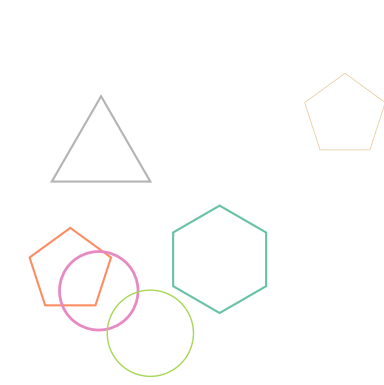[{"shape": "hexagon", "thickness": 1.5, "radius": 0.7, "center": [0.57, 0.326]}, {"shape": "pentagon", "thickness": 1.5, "radius": 0.56, "center": [0.183, 0.297]}, {"shape": "circle", "thickness": 2, "radius": 0.51, "center": [0.257, 0.245]}, {"shape": "circle", "thickness": 1, "radius": 0.56, "center": [0.39, 0.134]}, {"shape": "pentagon", "thickness": 0.5, "radius": 0.55, "center": [0.896, 0.7]}, {"shape": "triangle", "thickness": 1.5, "radius": 0.74, "center": [0.263, 0.602]}]